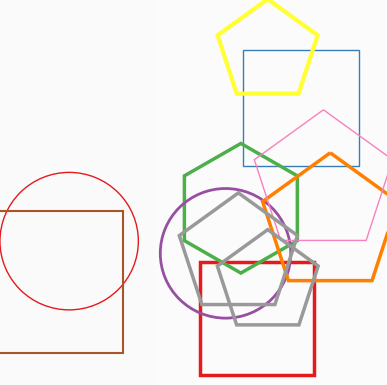[{"shape": "square", "thickness": 2.5, "radius": 0.74, "center": [0.663, 0.173]}, {"shape": "circle", "thickness": 1, "radius": 0.89, "center": [0.178, 0.374]}, {"shape": "square", "thickness": 1, "radius": 0.75, "center": [0.777, 0.72]}, {"shape": "hexagon", "thickness": 2.5, "radius": 0.84, "center": [0.622, 0.459]}, {"shape": "circle", "thickness": 2, "radius": 0.84, "center": [0.582, 0.342]}, {"shape": "pentagon", "thickness": 2.5, "radius": 0.92, "center": [0.852, 0.42]}, {"shape": "pentagon", "thickness": 3, "radius": 0.68, "center": [0.691, 0.866]}, {"shape": "square", "thickness": 1.5, "radius": 0.92, "center": [0.132, 0.268]}, {"shape": "pentagon", "thickness": 1, "radius": 0.94, "center": [0.835, 0.527]}, {"shape": "pentagon", "thickness": 2.5, "radius": 0.8, "center": [0.615, 0.339]}, {"shape": "pentagon", "thickness": 2.5, "radius": 0.68, "center": [0.691, 0.267]}]